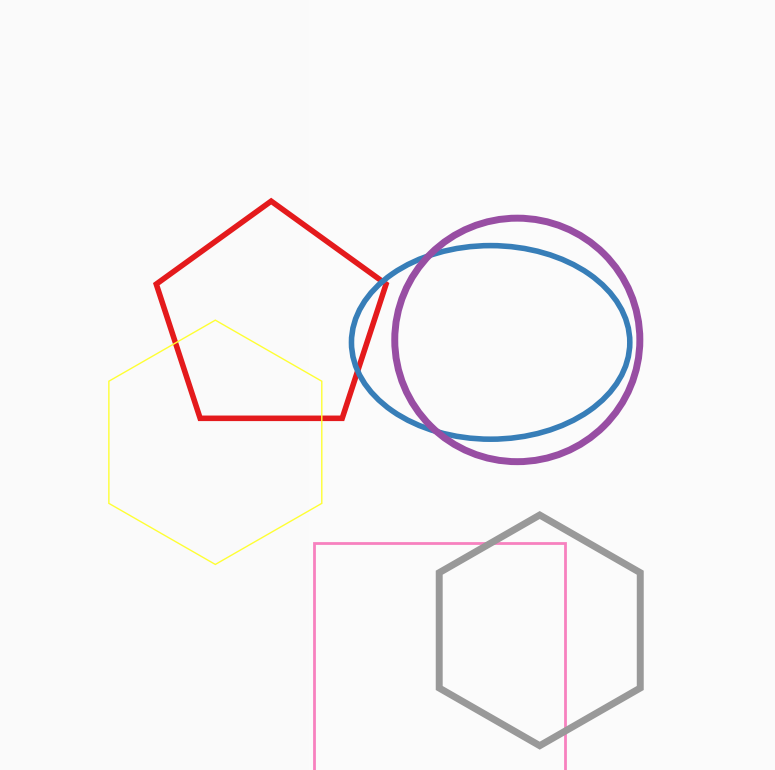[{"shape": "pentagon", "thickness": 2, "radius": 0.78, "center": [0.35, 0.583]}, {"shape": "oval", "thickness": 2, "radius": 0.9, "center": [0.633, 0.555]}, {"shape": "circle", "thickness": 2.5, "radius": 0.79, "center": [0.667, 0.559]}, {"shape": "hexagon", "thickness": 0.5, "radius": 0.79, "center": [0.278, 0.426]}, {"shape": "square", "thickness": 1, "radius": 0.81, "center": [0.567, 0.133]}, {"shape": "hexagon", "thickness": 2.5, "radius": 0.75, "center": [0.696, 0.181]}]